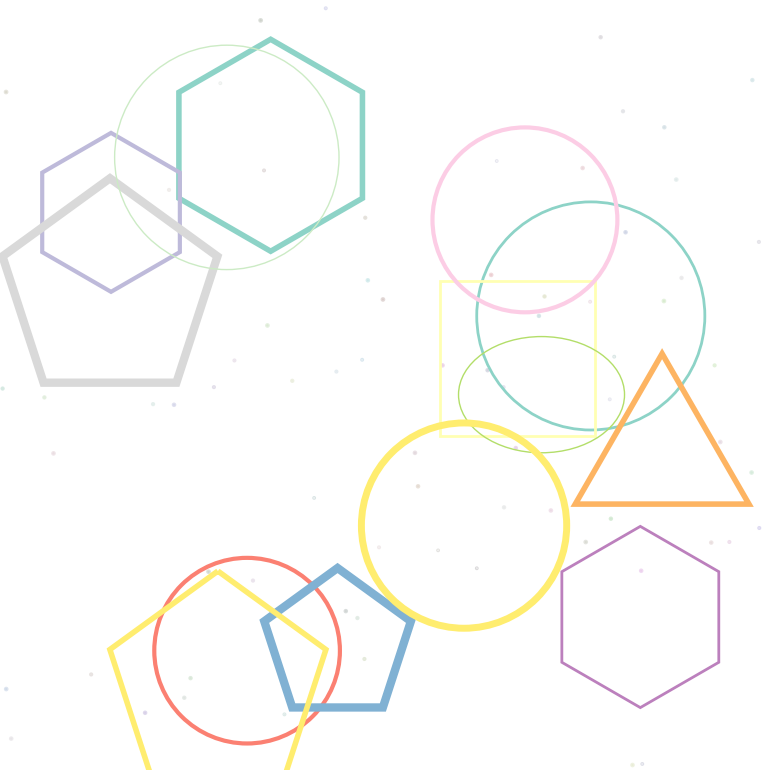[{"shape": "circle", "thickness": 1, "radius": 0.74, "center": [0.767, 0.59]}, {"shape": "hexagon", "thickness": 2, "radius": 0.69, "center": [0.352, 0.811]}, {"shape": "square", "thickness": 1, "radius": 0.5, "center": [0.672, 0.535]}, {"shape": "hexagon", "thickness": 1.5, "radius": 0.52, "center": [0.144, 0.724]}, {"shape": "circle", "thickness": 1.5, "radius": 0.6, "center": [0.321, 0.155]}, {"shape": "pentagon", "thickness": 3, "radius": 0.5, "center": [0.438, 0.162]}, {"shape": "triangle", "thickness": 2, "radius": 0.65, "center": [0.86, 0.41]}, {"shape": "oval", "thickness": 0.5, "radius": 0.54, "center": [0.703, 0.487]}, {"shape": "circle", "thickness": 1.5, "radius": 0.6, "center": [0.682, 0.714]}, {"shape": "pentagon", "thickness": 3, "radius": 0.73, "center": [0.143, 0.622]}, {"shape": "hexagon", "thickness": 1, "radius": 0.59, "center": [0.832, 0.199]}, {"shape": "circle", "thickness": 0.5, "radius": 0.73, "center": [0.295, 0.796]}, {"shape": "circle", "thickness": 2.5, "radius": 0.67, "center": [0.603, 0.317]}, {"shape": "pentagon", "thickness": 2, "radius": 0.74, "center": [0.283, 0.111]}]